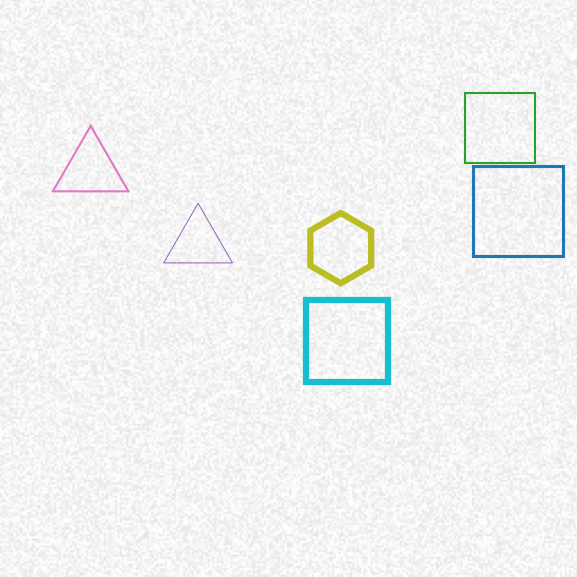[{"shape": "square", "thickness": 1.5, "radius": 0.39, "center": [0.897, 0.634]}, {"shape": "square", "thickness": 1, "radius": 0.3, "center": [0.865, 0.777]}, {"shape": "triangle", "thickness": 0.5, "radius": 0.34, "center": [0.343, 0.578]}, {"shape": "triangle", "thickness": 1, "radius": 0.38, "center": [0.157, 0.706]}, {"shape": "hexagon", "thickness": 3, "radius": 0.3, "center": [0.59, 0.569]}, {"shape": "square", "thickness": 3, "radius": 0.35, "center": [0.601, 0.409]}]